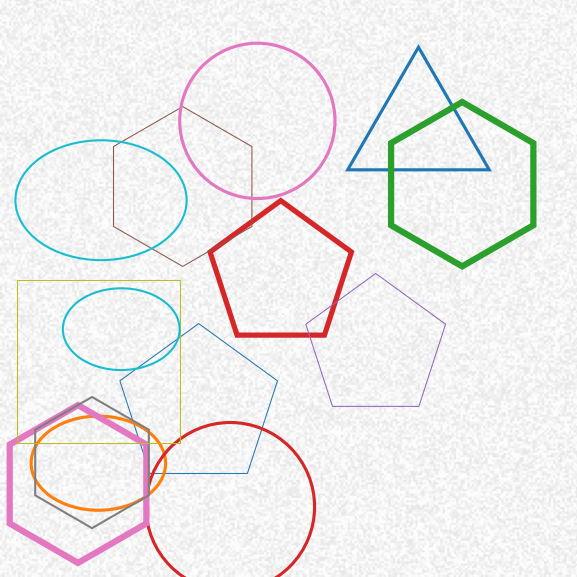[{"shape": "pentagon", "thickness": 0.5, "radius": 0.72, "center": [0.344, 0.295]}, {"shape": "triangle", "thickness": 1.5, "radius": 0.71, "center": [0.725, 0.776]}, {"shape": "oval", "thickness": 1.5, "radius": 0.58, "center": [0.17, 0.197]}, {"shape": "hexagon", "thickness": 3, "radius": 0.71, "center": [0.8, 0.68]}, {"shape": "circle", "thickness": 1.5, "radius": 0.73, "center": [0.399, 0.122]}, {"shape": "pentagon", "thickness": 2.5, "radius": 0.64, "center": [0.486, 0.523]}, {"shape": "pentagon", "thickness": 0.5, "radius": 0.64, "center": [0.651, 0.398]}, {"shape": "hexagon", "thickness": 0.5, "radius": 0.69, "center": [0.316, 0.676]}, {"shape": "circle", "thickness": 1.5, "radius": 0.67, "center": [0.446, 0.79]}, {"shape": "hexagon", "thickness": 3, "radius": 0.68, "center": [0.135, 0.161]}, {"shape": "hexagon", "thickness": 1, "radius": 0.57, "center": [0.159, 0.198]}, {"shape": "square", "thickness": 0.5, "radius": 0.71, "center": [0.171, 0.373]}, {"shape": "oval", "thickness": 1, "radius": 0.51, "center": [0.21, 0.429]}, {"shape": "oval", "thickness": 1, "radius": 0.74, "center": [0.175, 0.652]}]